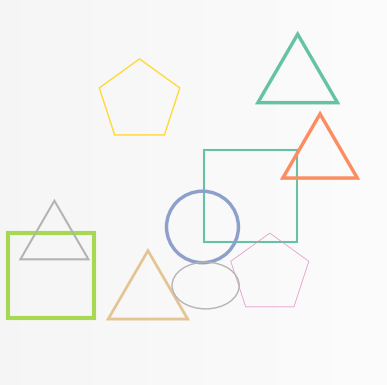[{"shape": "triangle", "thickness": 2.5, "radius": 0.59, "center": [0.768, 0.793]}, {"shape": "square", "thickness": 1.5, "radius": 0.6, "center": [0.647, 0.49]}, {"shape": "triangle", "thickness": 2.5, "radius": 0.55, "center": [0.826, 0.593]}, {"shape": "circle", "thickness": 2.5, "radius": 0.46, "center": [0.523, 0.411]}, {"shape": "pentagon", "thickness": 0.5, "radius": 0.53, "center": [0.696, 0.289]}, {"shape": "square", "thickness": 3, "radius": 0.55, "center": [0.131, 0.285]}, {"shape": "pentagon", "thickness": 1, "radius": 0.55, "center": [0.36, 0.738]}, {"shape": "triangle", "thickness": 2, "radius": 0.59, "center": [0.382, 0.231]}, {"shape": "triangle", "thickness": 1.5, "radius": 0.51, "center": [0.14, 0.377]}, {"shape": "oval", "thickness": 1, "radius": 0.43, "center": [0.531, 0.258]}]